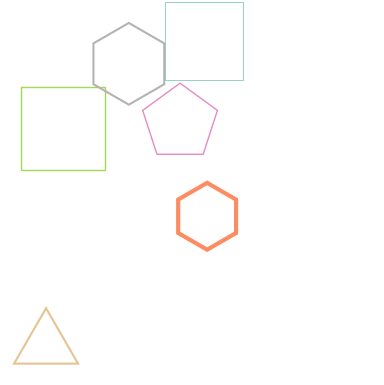[{"shape": "square", "thickness": 0.5, "radius": 0.51, "center": [0.53, 0.893]}, {"shape": "hexagon", "thickness": 3, "radius": 0.43, "center": [0.538, 0.438]}, {"shape": "pentagon", "thickness": 1, "radius": 0.51, "center": [0.468, 0.682]}, {"shape": "square", "thickness": 1, "radius": 0.54, "center": [0.163, 0.666]}, {"shape": "triangle", "thickness": 1.5, "radius": 0.48, "center": [0.12, 0.103]}, {"shape": "hexagon", "thickness": 1.5, "radius": 0.53, "center": [0.335, 0.834]}]